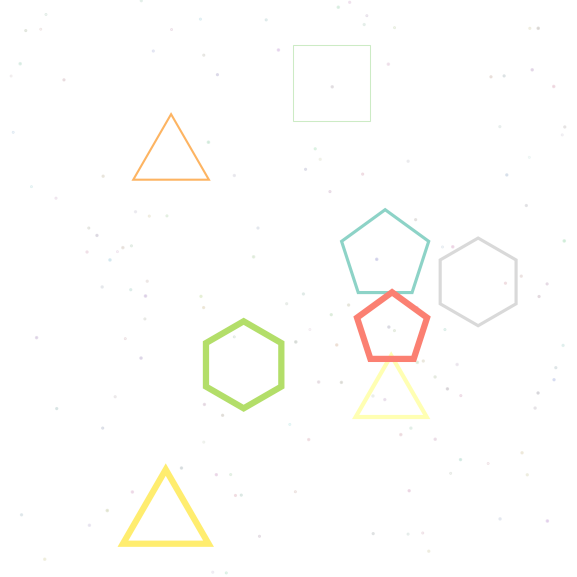[{"shape": "pentagon", "thickness": 1.5, "radius": 0.4, "center": [0.667, 0.557]}, {"shape": "triangle", "thickness": 2, "radius": 0.36, "center": [0.677, 0.313]}, {"shape": "pentagon", "thickness": 3, "radius": 0.32, "center": [0.679, 0.429]}, {"shape": "triangle", "thickness": 1, "radius": 0.38, "center": [0.296, 0.726]}, {"shape": "hexagon", "thickness": 3, "radius": 0.38, "center": [0.422, 0.367]}, {"shape": "hexagon", "thickness": 1.5, "radius": 0.38, "center": [0.828, 0.511]}, {"shape": "square", "thickness": 0.5, "radius": 0.33, "center": [0.574, 0.855]}, {"shape": "triangle", "thickness": 3, "radius": 0.43, "center": [0.287, 0.1]}]